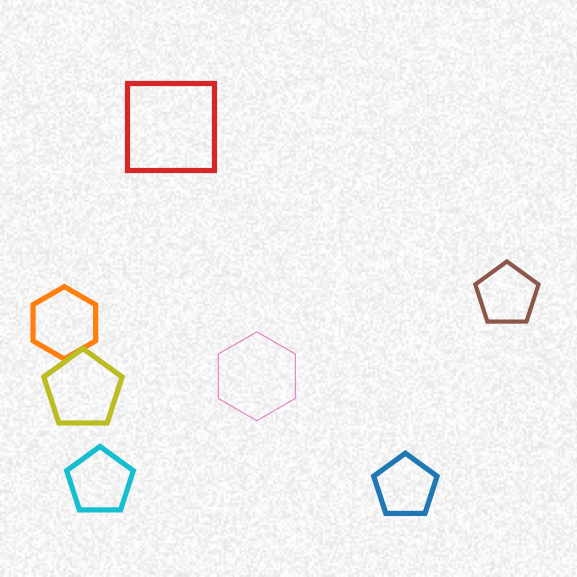[{"shape": "pentagon", "thickness": 2.5, "radius": 0.29, "center": [0.702, 0.157]}, {"shape": "hexagon", "thickness": 2.5, "radius": 0.31, "center": [0.111, 0.44]}, {"shape": "square", "thickness": 2.5, "radius": 0.38, "center": [0.295, 0.781]}, {"shape": "pentagon", "thickness": 2, "radius": 0.29, "center": [0.878, 0.489]}, {"shape": "hexagon", "thickness": 0.5, "radius": 0.38, "center": [0.445, 0.348]}, {"shape": "pentagon", "thickness": 2.5, "radius": 0.36, "center": [0.144, 0.324]}, {"shape": "pentagon", "thickness": 2.5, "radius": 0.3, "center": [0.173, 0.165]}]